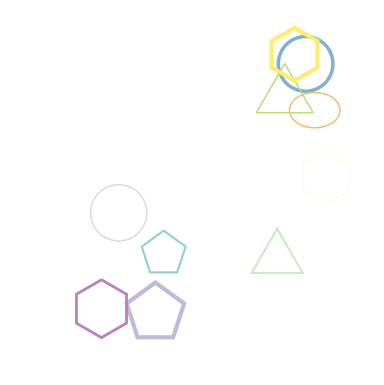[{"shape": "pentagon", "thickness": 1.5, "radius": 0.3, "center": [0.425, 0.341]}, {"shape": "hexagon", "thickness": 0.5, "radius": 0.35, "center": [0.848, 0.539]}, {"shape": "pentagon", "thickness": 3, "radius": 0.39, "center": [0.404, 0.188]}, {"shape": "circle", "thickness": 2.5, "radius": 0.35, "center": [0.794, 0.834]}, {"shape": "oval", "thickness": 1, "radius": 0.33, "center": [0.817, 0.714]}, {"shape": "triangle", "thickness": 1, "radius": 0.43, "center": [0.74, 0.75]}, {"shape": "circle", "thickness": 1, "radius": 0.37, "center": [0.308, 0.447]}, {"shape": "hexagon", "thickness": 2, "radius": 0.38, "center": [0.264, 0.198]}, {"shape": "triangle", "thickness": 1.5, "radius": 0.38, "center": [0.72, 0.329]}, {"shape": "hexagon", "thickness": 3, "radius": 0.34, "center": [0.765, 0.859]}]